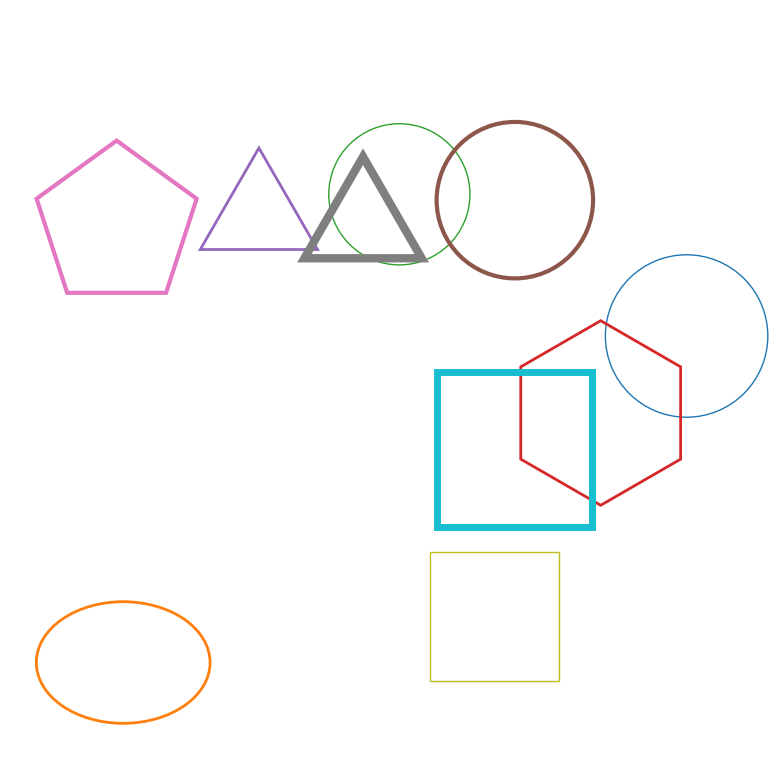[{"shape": "circle", "thickness": 0.5, "radius": 0.53, "center": [0.892, 0.564]}, {"shape": "oval", "thickness": 1, "radius": 0.56, "center": [0.16, 0.14]}, {"shape": "circle", "thickness": 0.5, "radius": 0.46, "center": [0.519, 0.748]}, {"shape": "hexagon", "thickness": 1, "radius": 0.6, "center": [0.78, 0.464]}, {"shape": "triangle", "thickness": 1, "radius": 0.44, "center": [0.336, 0.72]}, {"shape": "circle", "thickness": 1.5, "radius": 0.51, "center": [0.669, 0.74]}, {"shape": "pentagon", "thickness": 1.5, "radius": 0.55, "center": [0.151, 0.708]}, {"shape": "triangle", "thickness": 3, "radius": 0.44, "center": [0.471, 0.709]}, {"shape": "square", "thickness": 0.5, "radius": 0.42, "center": [0.643, 0.2]}, {"shape": "square", "thickness": 2.5, "radius": 0.5, "center": [0.668, 0.417]}]